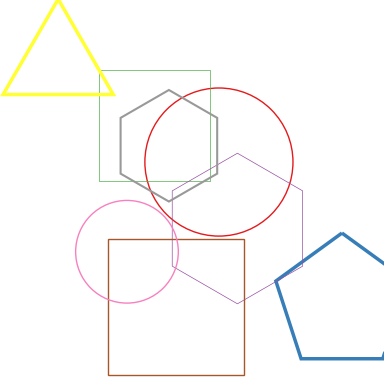[{"shape": "circle", "thickness": 1, "radius": 0.96, "center": [0.569, 0.579]}, {"shape": "pentagon", "thickness": 2.5, "radius": 0.9, "center": [0.888, 0.214]}, {"shape": "square", "thickness": 0.5, "radius": 0.73, "center": [0.401, 0.674]}, {"shape": "hexagon", "thickness": 0.5, "radius": 0.98, "center": [0.617, 0.406]}, {"shape": "triangle", "thickness": 2.5, "radius": 0.83, "center": [0.151, 0.837]}, {"shape": "square", "thickness": 1, "radius": 0.88, "center": [0.458, 0.202]}, {"shape": "circle", "thickness": 1, "radius": 0.67, "center": [0.33, 0.346]}, {"shape": "hexagon", "thickness": 1.5, "radius": 0.72, "center": [0.439, 0.621]}]